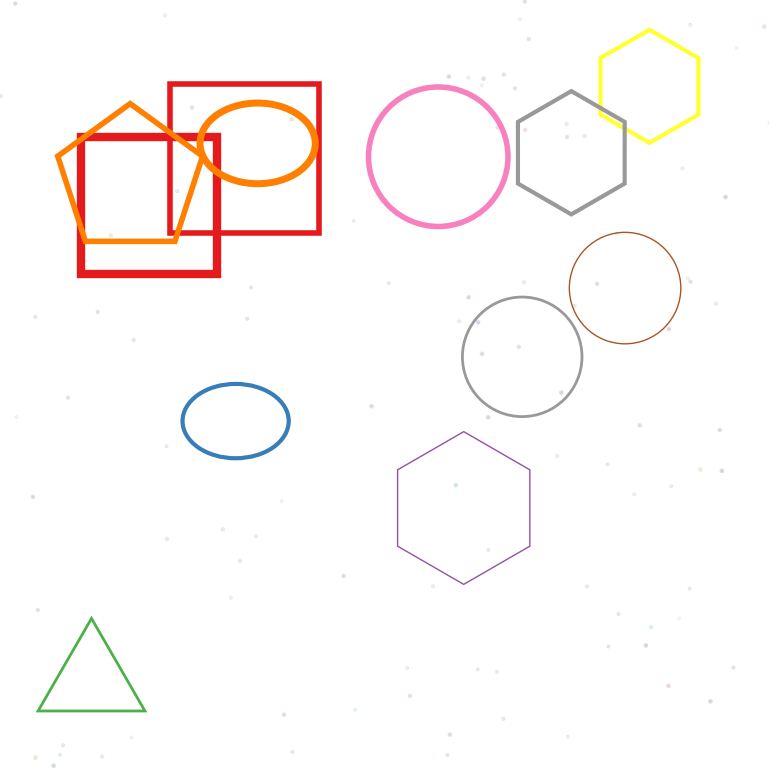[{"shape": "square", "thickness": 3, "radius": 0.44, "center": [0.193, 0.733]}, {"shape": "square", "thickness": 2, "radius": 0.49, "center": [0.317, 0.794]}, {"shape": "oval", "thickness": 1.5, "radius": 0.34, "center": [0.306, 0.453]}, {"shape": "triangle", "thickness": 1, "radius": 0.4, "center": [0.119, 0.117]}, {"shape": "hexagon", "thickness": 0.5, "radius": 0.5, "center": [0.602, 0.34]}, {"shape": "oval", "thickness": 2.5, "radius": 0.37, "center": [0.335, 0.814]}, {"shape": "pentagon", "thickness": 2, "radius": 0.49, "center": [0.169, 0.767]}, {"shape": "hexagon", "thickness": 1.5, "radius": 0.37, "center": [0.843, 0.888]}, {"shape": "circle", "thickness": 0.5, "radius": 0.36, "center": [0.812, 0.626]}, {"shape": "circle", "thickness": 2, "radius": 0.45, "center": [0.569, 0.796]}, {"shape": "circle", "thickness": 1, "radius": 0.39, "center": [0.678, 0.537]}, {"shape": "hexagon", "thickness": 1.5, "radius": 0.4, "center": [0.742, 0.802]}]